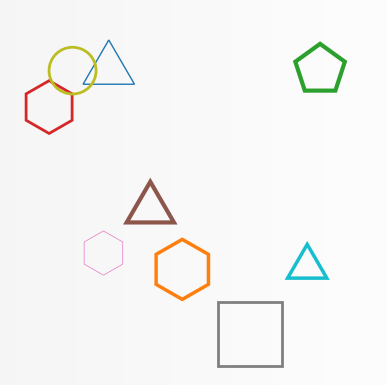[{"shape": "triangle", "thickness": 1, "radius": 0.38, "center": [0.281, 0.82]}, {"shape": "hexagon", "thickness": 2.5, "radius": 0.39, "center": [0.47, 0.3]}, {"shape": "pentagon", "thickness": 3, "radius": 0.34, "center": [0.826, 0.819]}, {"shape": "hexagon", "thickness": 2, "radius": 0.34, "center": [0.127, 0.722]}, {"shape": "triangle", "thickness": 3, "radius": 0.35, "center": [0.388, 0.457]}, {"shape": "hexagon", "thickness": 0.5, "radius": 0.29, "center": [0.267, 0.343]}, {"shape": "square", "thickness": 2, "radius": 0.41, "center": [0.645, 0.132]}, {"shape": "circle", "thickness": 2, "radius": 0.3, "center": [0.187, 0.817]}, {"shape": "triangle", "thickness": 2.5, "radius": 0.29, "center": [0.793, 0.307]}]